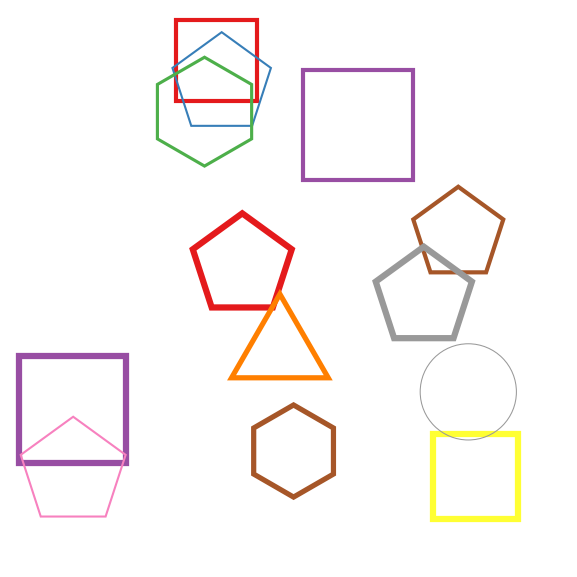[{"shape": "square", "thickness": 2, "radius": 0.35, "center": [0.375, 0.894]}, {"shape": "pentagon", "thickness": 3, "radius": 0.45, "center": [0.419, 0.54]}, {"shape": "pentagon", "thickness": 1, "radius": 0.45, "center": [0.384, 0.854]}, {"shape": "hexagon", "thickness": 1.5, "radius": 0.47, "center": [0.354, 0.806]}, {"shape": "square", "thickness": 2, "radius": 0.48, "center": [0.619, 0.782]}, {"shape": "square", "thickness": 3, "radius": 0.46, "center": [0.126, 0.289]}, {"shape": "triangle", "thickness": 2.5, "radius": 0.48, "center": [0.485, 0.393]}, {"shape": "square", "thickness": 3, "radius": 0.37, "center": [0.823, 0.174]}, {"shape": "hexagon", "thickness": 2.5, "radius": 0.4, "center": [0.508, 0.218]}, {"shape": "pentagon", "thickness": 2, "radius": 0.41, "center": [0.794, 0.594]}, {"shape": "pentagon", "thickness": 1, "radius": 0.48, "center": [0.127, 0.182]}, {"shape": "pentagon", "thickness": 3, "radius": 0.44, "center": [0.734, 0.484]}, {"shape": "circle", "thickness": 0.5, "radius": 0.42, "center": [0.811, 0.321]}]